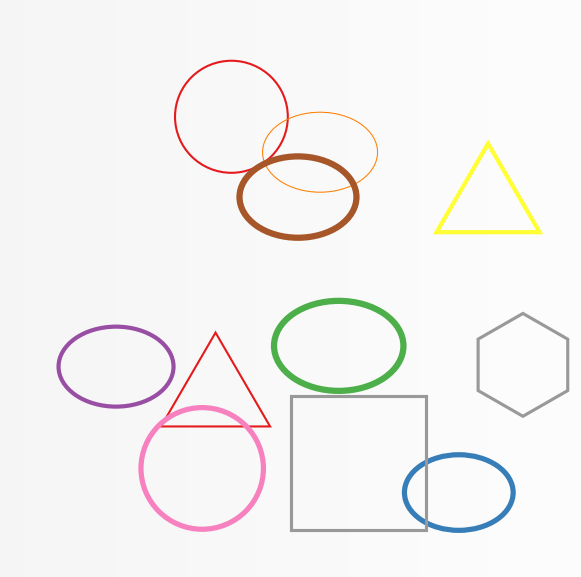[{"shape": "triangle", "thickness": 1, "radius": 0.54, "center": [0.371, 0.315]}, {"shape": "circle", "thickness": 1, "radius": 0.49, "center": [0.398, 0.797]}, {"shape": "oval", "thickness": 2.5, "radius": 0.47, "center": [0.789, 0.146]}, {"shape": "oval", "thickness": 3, "radius": 0.56, "center": [0.583, 0.4]}, {"shape": "oval", "thickness": 2, "radius": 0.49, "center": [0.2, 0.364]}, {"shape": "oval", "thickness": 0.5, "radius": 0.49, "center": [0.551, 0.736]}, {"shape": "triangle", "thickness": 2, "radius": 0.51, "center": [0.84, 0.648]}, {"shape": "oval", "thickness": 3, "radius": 0.5, "center": [0.513, 0.658]}, {"shape": "circle", "thickness": 2.5, "radius": 0.53, "center": [0.348, 0.188]}, {"shape": "hexagon", "thickness": 1.5, "radius": 0.45, "center": [0.9, 0.367]}, {"shape": "square", "thickness": 1.5, "radius": 0.58, "center": [0.616, 0.197]}]